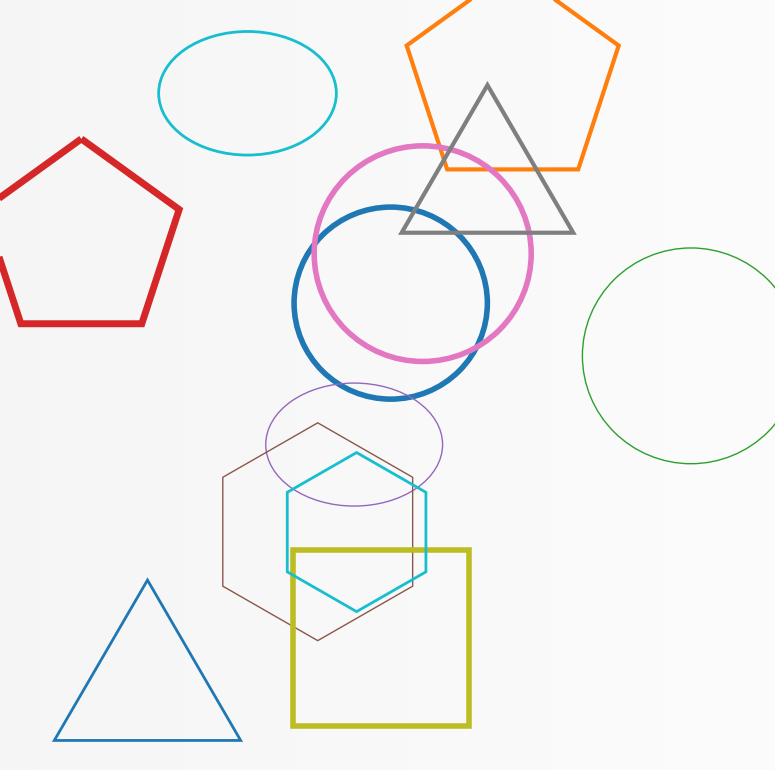[{"shape": "triangle", "thickness": 1, "radius": 0.69, "center": [0.19, 0.108]}, {"shape": "circle", "thickness": 2, "radius": 0.62, "center": [0.504, 0.606]}, {"shape": "pentagon", "thickness": 1.5, "radius": 0.72, "center": [0.662, 0.896]}, {"shape": "circle", "thickness": 0.5, "radius": 0.7, "center": [0.892, 0.538]}, {"shape": "pentagon", "thickness": 2.5, "radius": 0.66, "center": [0.105, 0.687]}, {"shape": "oval", "thickness": 0.5, "radius": 0.57, "center": [0.457, 0.423]}, {"shape": "hexagon", "thickness": 0.5, "radius": 0.71, "center": [0.41, 0.309]}, {"shape": "circle", "thickness": 2, "radius": 0.7, "center": [0.545, 0.671]}, {"shape": "triangle", "thickness": 1.5, "radius": 0.64, "center": [0.629, 0.762]}, {"shape": "square", "thickness": 2, "radius": 0.57, "center": [0.492, 0.172]}, {"shape": "oval", "thickness": 1, "radius": 0.57, "center": [0.319, 0.879]}, {"shape": "hexagon", "thickness": 1, "radius": 0.52, "center": [0.46, 0.309]}]